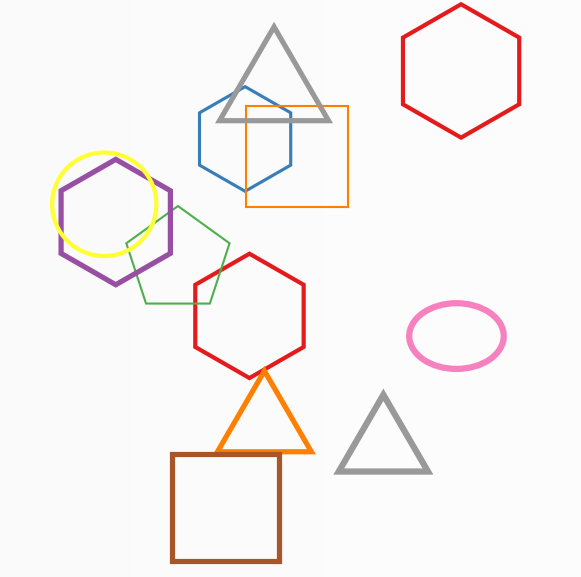[{"shape": "hexagon", "thickness": 2, "radius": 0.54, "center": [0.429, 0.452]}, {"shape": "hexagon", "thickness": 2, "radius": 0.58, "center": [0.793, 0.876]}, {"shape": "hexagon", "thickness": 1.5, "radius": 0.45, "center": [0.422, 0.759]}, {"shape": "pentagon", "thickness": 1, "radius": 0.47, "center": [0.306, 0.549]}, {"shape": "hexagon", "thickness": 2.5, "radius": 0.54, "center": [0.199, 0.615]}, {"shape": "triangle", "thickness": 2.5, "radius": 0.47, "center": [0.455, 0.264]}, {"shape": "square", "thickness": 1, "radius": 0.44, "center": [0.512, 0.729]}, {"shape": "circle", "thickness": 2, "radius": 0.45, "center": [0.179, 0.645]}, {"shape": "square", "thickness": 2.5, "radius": 0.46, "center": [0.388, 0.121]}, {"shape": "oval", "thickness": 3, "radius": 0.41, "center": [0.785, 0.417]}, {"shape": "triangle", "thickness": 2.5, "radius": 0.54, "center": [0.471, 0.844]}, {"shape": "triangle", "thickness": 3, "radius": 0.44, "center": [0.66, 0.227]}]